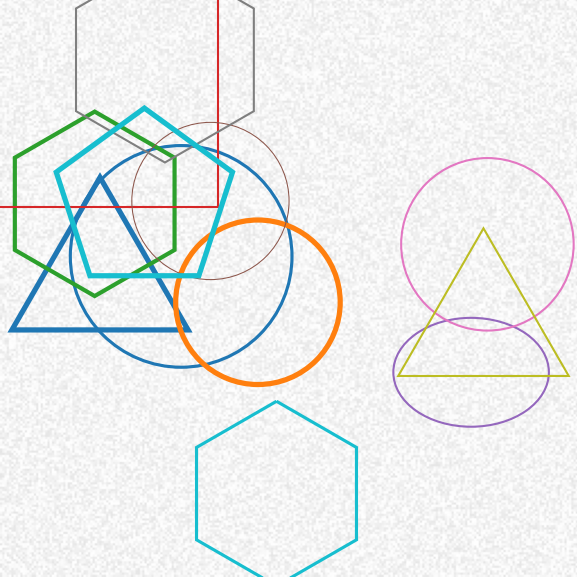[{"shape": "triangle", "thickness": 2.5, "radius": 0.88, "center": [0.173, 0.516]}, {"shape": "circle", "thickness": 1.5, "radius": 0.96, "center": [0.314, 0.555]}, {"shape": "circle", "thickness": 2.5, "radius": 0.71, "center": [0.447, 0.476]}, {"shape": "hexagon", "thickness": 2, "radius": 0.8, "center": [0.164, 0.646]}, {"shape": "square", "thickness": 1, "radius": 1.0, "center": [0.178, 0.841]}, {"shape": "oval", "thickness": 1, "radius": 0.67, "center": [0.816, 0.354]}, {"shape": "circle", "thickness": 0.5, "radius": 0.68, "center": [0.364, 0.651]}, {"shape": "circle", "thickness": 1, "radius": 0.75, "center": [0.844, 0.576]}, {"shape": "hexagon", "thickness": 1, "radius": 0.89, "center": [0.286, 0.896]}, {"shape": "triangle", "thickness": 1, "radius": 0.85, "center": [0.837, 0.433]}, {"shape": "pentagon", "thickness": 2.5, "radius": 0.8, "center": [0.25, 0.651]}, {"shape": "hexagon", "thickness": 1.5, "radius": 0.8, "center": [0.479, 0.144]}]